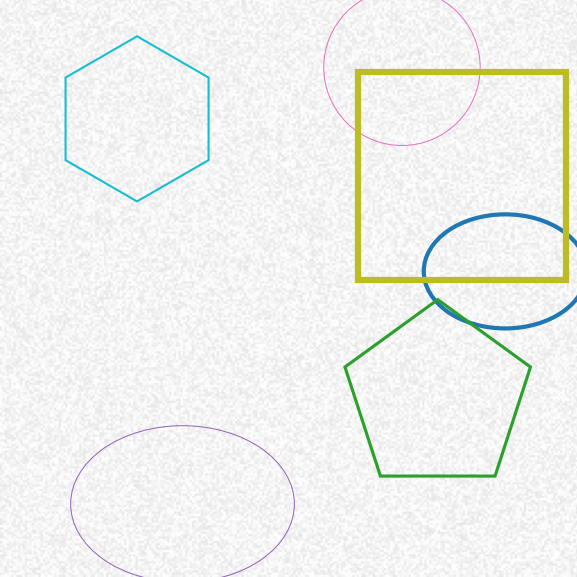[{"shape": "oval", "thickness": 2, "radius": 0.71, "center": [0.875, 0.529]}, {"shape": "pentagon", "thickness": 1.5, "radius": 0.84, "center": [0.758, 0.311]}, {"shape": "oval", "thickness": 0.5, "radius": 0.97, "center": [0.316, 0.126]}, {"shape": "circle", "thickness": 0.5, "radius": 0.68, "center": [0.696, 0.883]}, {"shape": "square", "thickness": 3, "radius": 0.9, "center": [0.8, 0.694]}, {"shape": "hexagon", "thickness": 1, "radius": 0.71, "center": [0.237, 0.793]}]